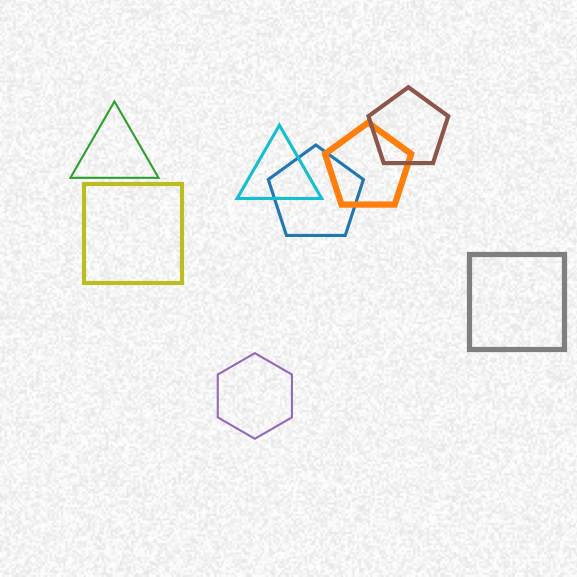[{"shape": "pentagon", "thickness": 1.5, "radius": 0.43, "center": [0.547, 0.661]}, {"shape": "pentagon", "thickness": 3, "radius": 0.39, "center": [0.637, 0.708]}, {"shape": "triangle", "thickness": 1, "radius": 0.44, "center": [0.198, 0.735]}, {"shape": "hexagon", "thickness": 1, "radius": 0.37, "center": [0.441, 0.314]}, {"shape": "pentagon", "thickness": 2, "radius": 0.36, "center": [0.707, 0.775]}, {"shape": "square", "thickness": 2.5, "radius": 0.41, "center": [0.895, 0.478]}, {"shape": "square", "thickness": 2, "radius": 0.43, "center": [0.23, 0.595]}, {"shape": "triangle", "thickness": 1.5, "radius": 0.42, "center": [0.484, 0.698]}]